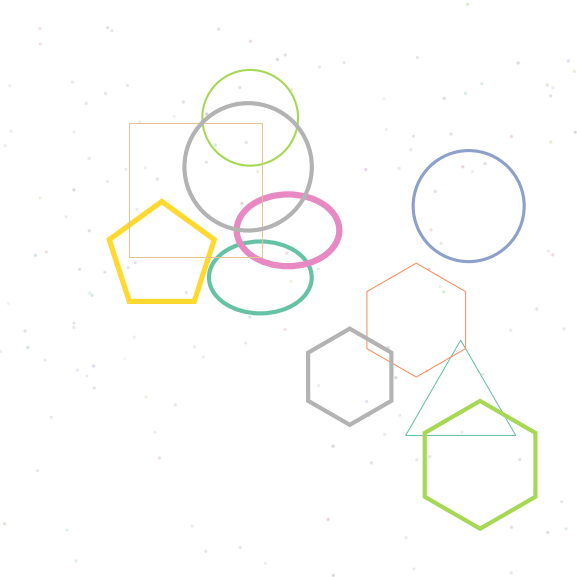[{"shape": "oval", "thickness": 2, "radius": 0.44, "center": [0.451, 0.519]}, {"shape": "triangle", "thickness": 0.5, "radius": 0.55, "center": [0.798, 0.3]}, {"shape": "hexagon", "thickness": 0.5, "radius": 0.49, "center": [0.721, 0.445]}, {"shape": "circle", "thickness": 1.5, "radius": 0.48, "center": [0.812, 0.642]}, {"shape": "oval", "thickness": 3, "radius": 0.44, "center": [0.499, 0.6]}, {"shape": "hexagon", "thickness": 2, "radius": 0.55, "center": [0.831, 0.194]}, {"shape": "circle", "thickness": 1, "radius": 0.41, "center": [0.433, 0.795]}, {"shape": "pentagon", "thickness": 2.5, "radius": 0.48, "center": [0.28, 0.555]}, {"shape": "square", "thickness": 0.5, "radius": 0.58, "center": [0.339, 0.67]}, {"shape": "hexagon", "thickness": 2, "radius": 0.42, "center": [0.606, 0.347]}, {"shape": "circle", "thickness": 2, "radius": 0.55, "center": [0.43, 0.71]}]